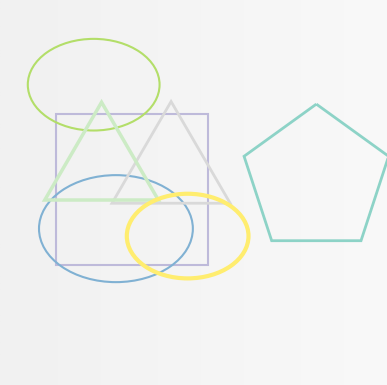[{"shape": "pentagon", "thickness": 2, "radius": 0.98, "center": [0.816, 0.533]}, {"shape": "square", "thickness": 1.5, "radius": 0.98, "center": [0.34, 0.508]}, {"shape": "oval", "thickness": 1.5, "radius": 0.99, "center": [0.299, 0.406]}, {"shape": "oval", "thickness": 1.5, "radius": 0.85, "center": [0.242, 0.78]}, {"shape": "triangle", "thickness": 2, "radius": 0.88, "center": [0.442, 0.56]}, {"shape": "triangle", "thickness": 2.5, "radius": 0.85, "center": [0.262, 0.565]}, {"shape": "oval", "thickness": 3, "radius": 0.79, "center": [0.484, 0.387]}]